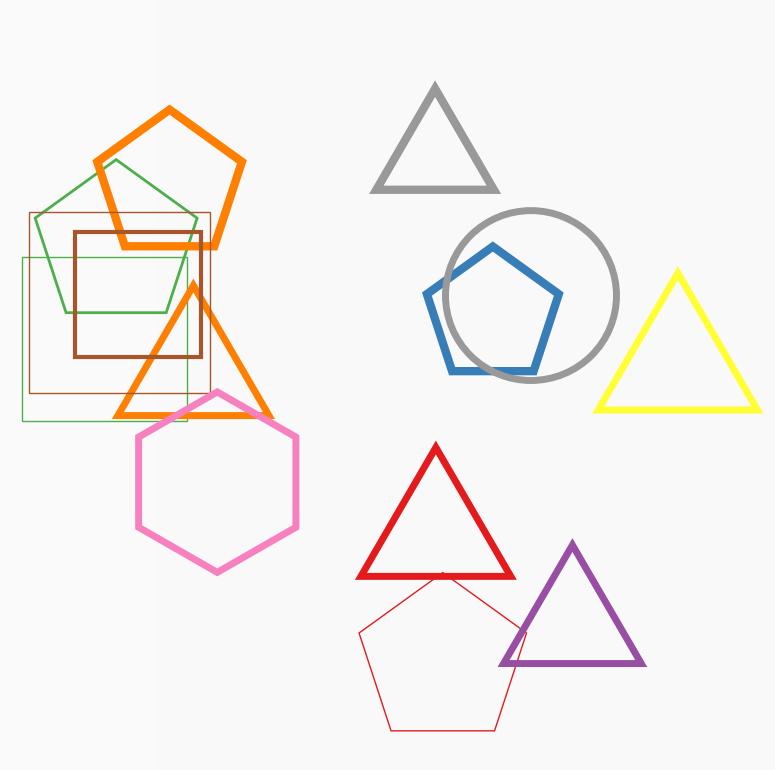[{"shape": "pentagon", "thickness": 0.5, "radius": 0.57, "center": [0.571, 0.143]}, {"shape": "triangle", "thickness": 2.5, "radius": 0.56, "center": [0.562, 0.307]}, {"shape": "pentagon", "thickness": 3, "radius": 0.45, "center": [0.636, 0.59]}, {"shape": "pentagon", "thickness": 1, "radius": 0.55, "center": [0.15, 0.683]}, {"shape": "square", "thickness": 0.5, "radius": 0.53, "center": [0.135, 0.56]}, {"shape": "triangle", "thickness": 2.5, "radius": 0.51, "center": [0.739, 0.19]}, {"shape": "triangle", "thickness": 2.5, "radius": 0.56, "center": [0.25, 0.517]}, {"shape": "pentagon", "thickness": 3, "radius": 0.49, "center": [0.219, 0.76]}, {"shape": "triangle", "thickness": 2.5, "radius": 0.59, "center": [0.875, 0.527]}, {"shape": "square", "thickness": 1.5, "radius": 0.41, "center": [0.178, 0.617]}, {"shape": "square", "thickness": 0.5, "radius": 0.59, "center": [0.154, 0.607]}, {"shape": "hexagon", "thickness": 2.5, "radius": 0.59, "center": [0.28, 0.374]}, {"shape": "triangle", "thickness": 3, "radius": 0.44, "center": [0.561, 0.797]}, {"shape": "circle", "thickness": 2.5, "radius": 0.55, "center": [0.685, 0.616]}]